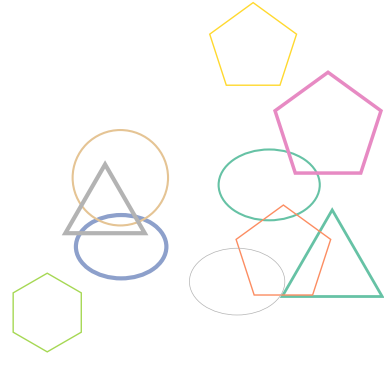[{"shape": "triangle", "thickness": 2, "radius": 0.75, "center": [0.863, 0.305]}, {"shape": "oval", "thickness": 1.5, "radius": 0.66, "center": [0.699, 0.52]}, {"shape": "pentagon", "thickness": 1, "radius": 0.65, "center": [0.736, 0.338]}, {"shape": "oval", "thickness": 3, "radius": 0.59, "center": [0.315, 0.359]}, {"shape": "pentagon", "thickness": 2.5, "radius": 0.72, "center": [0.852, 0.668]}, {"shape": "hexagon", "thickness": 1, "radius": 0.51, "center": [0.123, 0.188]}, {"shape": "pentagon", "thickness": 1, "radius": 0.59, "center": [0.657, 0.875]}, {"shape": "circle", "thickness": 1.5, "radius": 0.62, "center": [0.313, 0.538]}, {"shape": "triangle", "thickness": 3, "radius": 0.6, "center": [0.273, 0.454]}, {"shape": "oval", "thickness": 0.5, "radius": 0.62, "center": [0.616, 0.269]}]